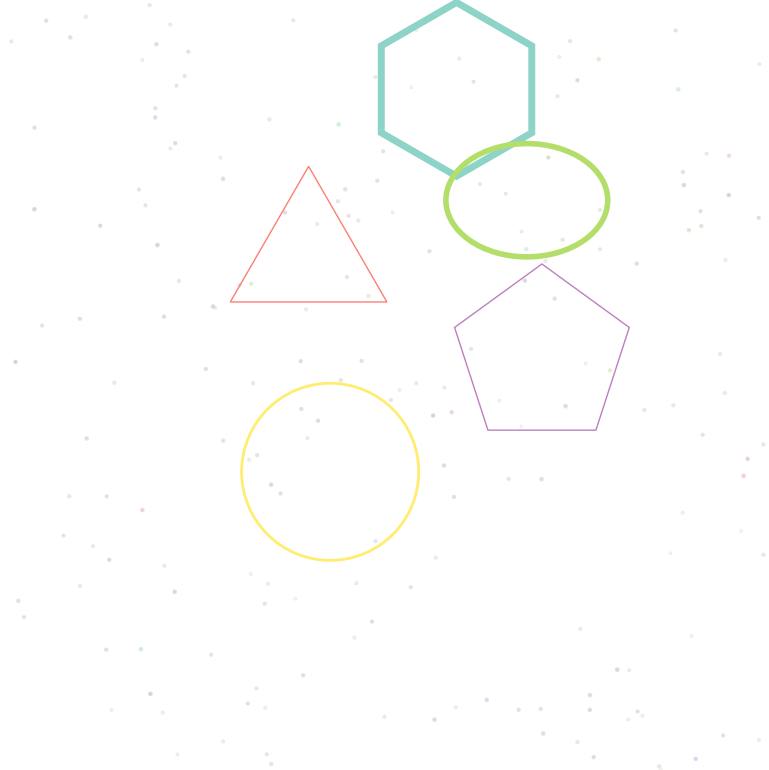[{"shape": "hexagon", "thickness": 2.5, "radius": 0.56, "center": [0.593, 0.884]}, {"shape": "triangle", "thickness": 0.5, "radius": 0.59, "center": [0.401, 0.667]}, {"shape": "oval", "thickness": 2, "radius": 0.53, "center": [0.684, 0.74]}, {"shape": "pentagon", "thickness": 0.5, "radius": 0.6, "center": [0.704, 0.538]}, {"shape": "circle", "thickness": 1, "radius": 0.58, "center": [0.429, 0.387]}]